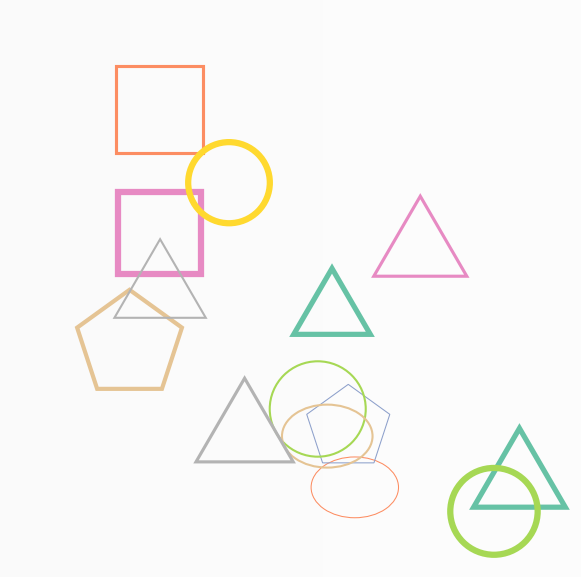[{"shape": "triangle", "thickness": 2.5, "radius": 0.46, "center": [0.894, 0.166]}, {"shape": "triangle", "thickness": 2.5, "radius": 0.38, "center": [0.571, 0.458]}, {"shape": "square", "thickness": 1.5, "radius": 0.38, "center": [0.275, 0.809]}, {"shape": "oval", "thickness": 0.5, "radius": 0.38, "center": [0.61, 0.155]}, {"shape": "pentagon", "thickness": 0.5, "radius": 0.38, "center": [0.599, 0.258]}, {"shape": "square", "thickness": 3, "radius": 0.36, "center": [0.274, 0.596]}, {"shape": "triangle", "thickness": 1.5, "radius": 0.46, "center": [0.723, 0.567]}, {"shape": "circle", "thickness": 3, "radius": 0.38, "center": [0.85, 0.114]}, {"shape": "circle", "thickness": 1, "radius": 0.41, "center": [0.547, 0.291]}, {"shape": "circle", "thickness": 3, "radius": 0.35, "center": [0.394, 0.683]}, {"shape": "pentagon", "thickness": 2, "radius": 0.47, "center": [0.223, 0.402]}, {"shape": "oval", "thickness": 1, "radius": 0.39, "center": [0.563, 0.244]}, {"shape": "triangle", "thickness": 1.5, "radius": 0.48, "center": [0.421, 0.248]}, {"shape": "triangle", "thickness": 1, "radius": 0.45, "center": [0.275, 0.494]}]